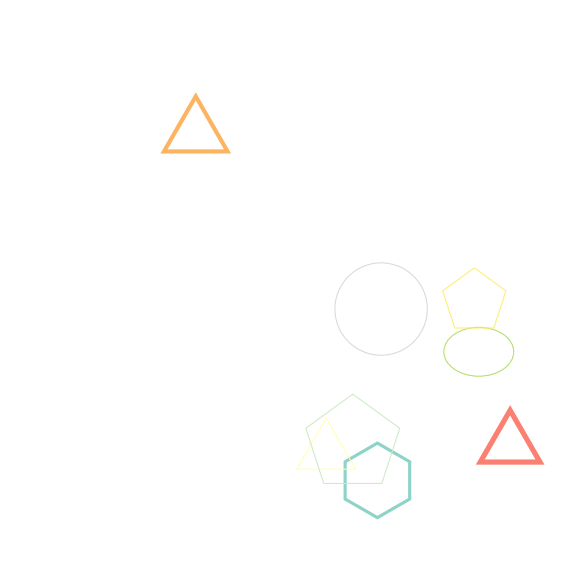[{"shape": "hexagon", "thickness": 1.5, "radius": 0.32, "center": [0.654, 0.167]}, {"shape": "triangle", "thickness": 0.5, "radius": 0.29, "center": [0.565, 0.216]}, {"shape": "triangle", "thickness": 2.5, "radius": 0.3, "center": [0.883, 0.229]}, {"shape": "triangle", "thickness": 2, "radius": 0.32, "center": [0.339, 0.769]}, {"shape": "oval", "thickness": 0.5, "radius": 0.3, "center": [0.829, 0.39]}, {"shape": "circle", "thickness": 0.5, "radius": 0.4, "center": [0.66, 0.464]}, {"shape": "pentagon", "thickness": 0.5, "radius": 0.43, "center": [0.611, 0.231]}, {"shape": "pentagon", "thickness": 0.5, "radius": 0.29, "center": [0.821, 0.478]}]